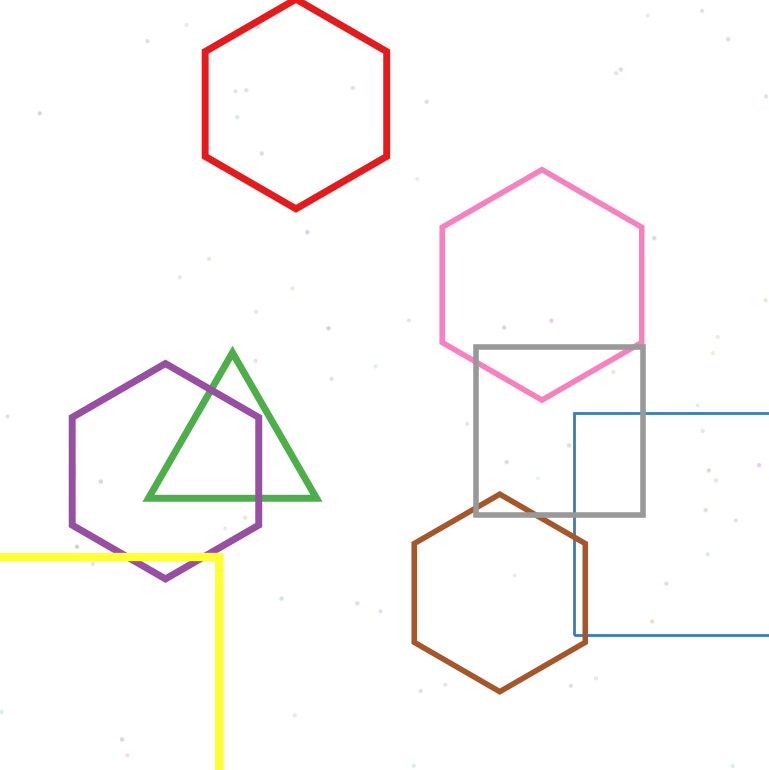[{"shape": "hexagon", "thickness": 2.5, "radius": 0.68, "center": [0.384, 0.865]}, {"shape": "square", "thickness": 1, "radius": 0.72, "center": [0.889, 0.319]}, {"shape": "triangle", "thickness": 2.5, "radius": 0.63, "center": [0.302, 0.416]}, {"shape": "hexagon", "thickness": 2.5, "radius": 0.7, "center": [0.215, 0.388]}, {"shape": "square", "thickness": 3, "radius": 0.73, "center": [0.138, 0.13]}, {"shape": "hexagon", "thickness": 2, "radius": 0.64, "center": [0.649, 0.23]}, {"shape": "hexagon", "thickness": 2, "radius": 0.75, "center": [0.704, 0.63]}, {"shape": "square", "thickness": 2, "radius": 0.54, "center": [0.727, 0.44]}]